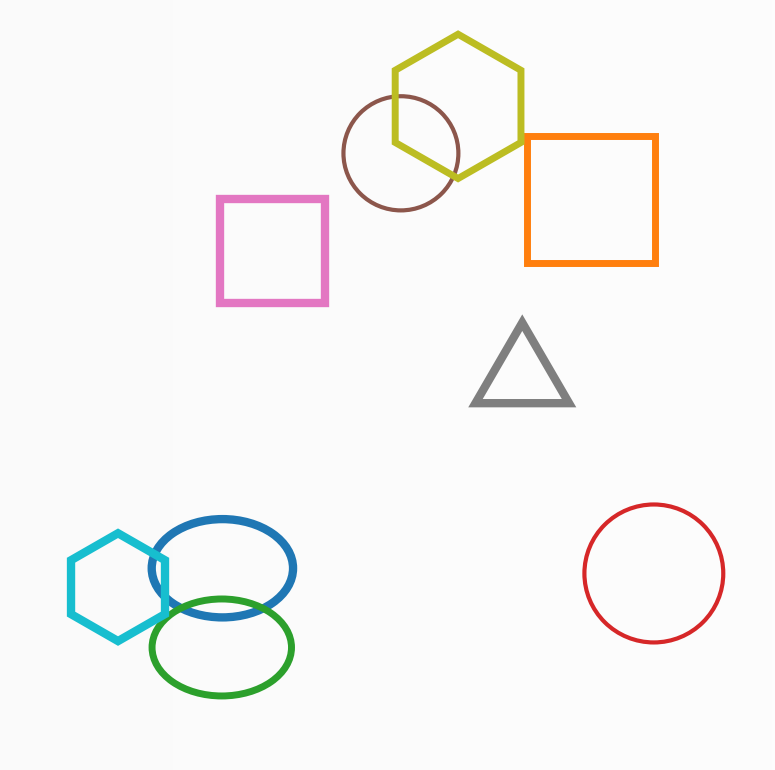[{"shape": "oval", "thickness": 3, "radius": 0.46, "center": [0.287, 0.262]}, {"shape": "square", "thickness": 2.5, "radius": 0.41, "center": [0.763, 0.74]}, {"shape": "oval", "thickness": 2.5, "radius": 0.45, "center": [0.286, 0.159]}, {"shape": "circle", "thickness": 1.5, "radius": 0.45, "center": [0.844, 0.255]}, {"shape": "circle", "thickness": 1.5, "radius": 0.37, "center": [0.517, 0.801]}, {"shape": "square", "thickness": 3, "radius": 0.34, "center": [0.352, 0.674]}, {"shape": "triangle", "thickness": 3, "radius": 0.35, "center": [0.674, 0.511]}, {"shape": "hexagon", "thickness": 2.5, "radius": 0.47, "center": [0.591, 0.862]}, {"shape": "hexagon", "thickness": 3, "radius": 0.35, "center": [0.152, 0.237]}]